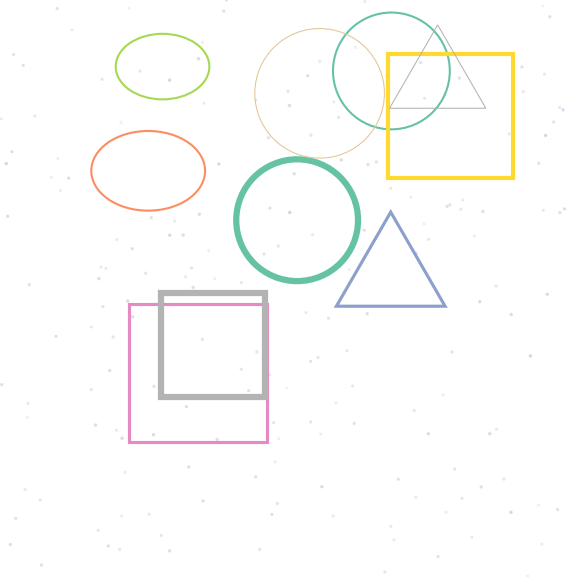[{"shape": "circle", "thickness": 3, "radius": 0.53, "center": [0.515, 0.618]}, {"shape": "circle", "thickness": 1, "radius": 0.51, "center": [0.678, 0.876]}, {"shape": "oval", "thickness": 1, "radius": 0.49, "center": [0.257, 0.703]}, {"shape": "triangle", "thickness": 1.5, "radius": 0.54, "center": [0.677, 0.523]}, {"shape": "square", "thickness": 1.5, "radius": 0.59, "center": [0.343, 0.353]}, {"shape": "oval", "thickness": 1, "radius": 0.41, "center": [0.281, 0.884]}, {"shape": "square", "thickness": 2, "radius": 0.54, "center": [0.781, 0.798]}, {"shape": "circle", "thickness": 0.5, "radius": 0.56, "center": [0.553, 0.838]}, {"shape": "square", "thickness": 3, "radius": 0.45, "center": [0.368, 0.402]}, {"shape": "triangle", "thickness": 0.5, "radius": 0.48, "center": [0.758, 0.86]}]